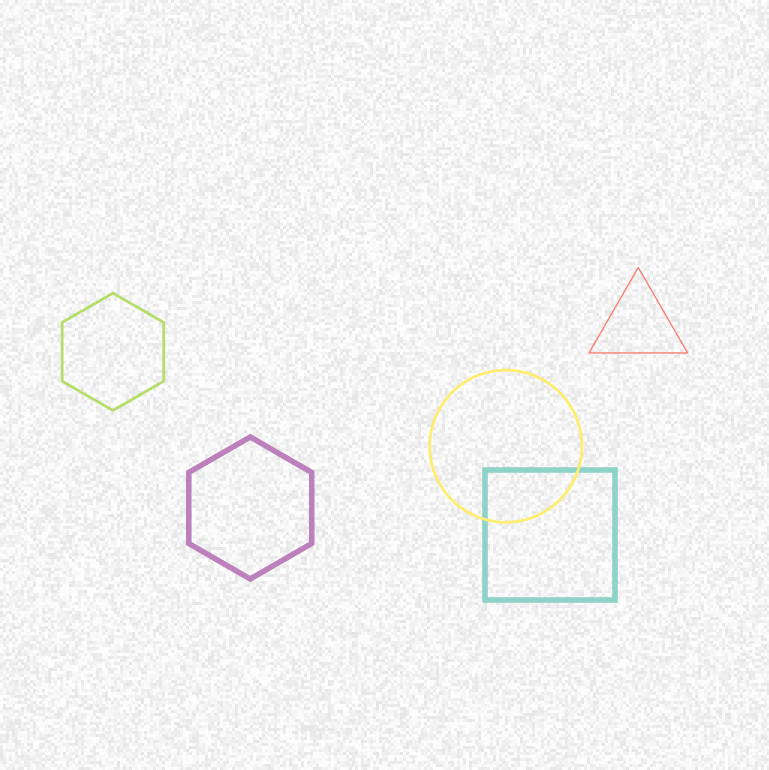[{"shape": "square", "thickness": 2, "radius": 0.42, "center": [0.715, 0.305]}, {"shape": "triangle", "thickness": 0.5, "radius": 0.37, "center": [0.829, 0.579]}, {"shape": "hexagon", "thickness": 1, "radius": 0.38, "center": [0.147, 0.543]}, {"shape": "hexagon", "thickness": 2, "radius": 0.46, "center": [0.325, 0.34]}, {"shape": "circle", "thickness": 1, "radius": 0.49, "center": [0.657, 0.42]}]